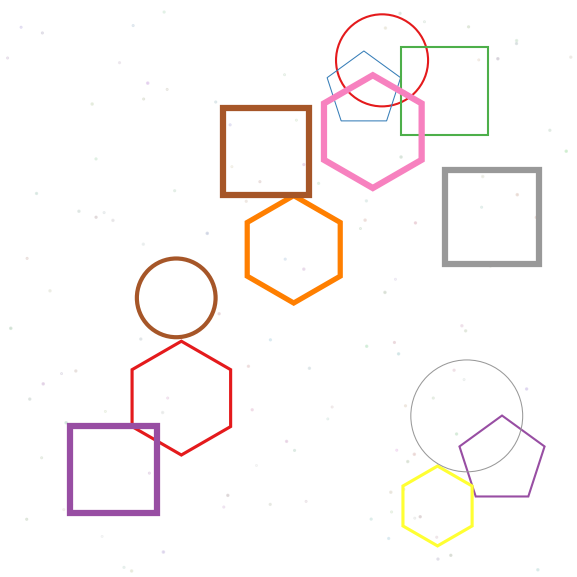[{"shape": "hexagon", "thickness": 1.5, "radius": 0.49, "center": [0.314, 0.31]}, {"shape": "circle", "thickness": 1, "radius": 0.4, "center": [0.662, 0.895]}, {"shape": "pentagon", "thickness": 0.5, "radius": 0.33, "center": [0.63, 0.844]}, {"shape": "square", "thickness": 1, "radius": 0.38, "center": [0.769, 0.841]}, {"shape": "pentagon", "thickness": 1, "radius": 0.39, "center": [0.869, 0.202]}, {"shape": "square", "thickness": 3, "radius": 0.38, "center": [0.196, 0.186]}, {"shape": "hexagon", "thickness": 2.5, "radius": 0.46, "center": [0.509, 0.567]}, {"shape": "hexagon", "thickness": 1.5, "radius": 0.35, "center": [0.758, 0.123]}, {"shape": "square", "thickness": 3, "radius": 0.37, "center": [0.461, 0.737]}, {"shape": "circle", "thickness": 2, "radius": 0.34, "center": [0.305, 0.483]}, {"shape": "hexagon", "thickness": 3, "radius": 0.49, "center": [0.646, 0.771]}, {"shape": "square", "thickness": 3, "radius": 0.41, "center": [0.852, 0.623]}, {"shape": "circle", "thickness": 0.5, "radius": 0.48, "center": [0.808, 0.279]}]